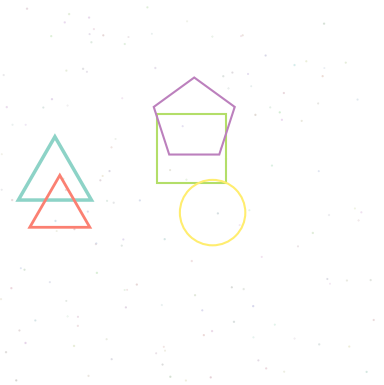[{"shape": "triangle", "thickness": 2.5, "radius": 0.55, "center": [0.143, 0.535]}, {"shape": "triangle", "thickness": 2, "radius": 0.45, "center": [0.155, 0.455]}, {"shape": "square", "thickness": 1.5, "radius": 0.45, "center": [0.497, 0.614]}, {"shape": "pentagon", "thickness": 1.5, "radius": 0.55, "center": [0.505, 0.688]}, {"shape": "circle", "thickness": 1.5, "radius": 0.42, "center": [0.552, 0.448]}]